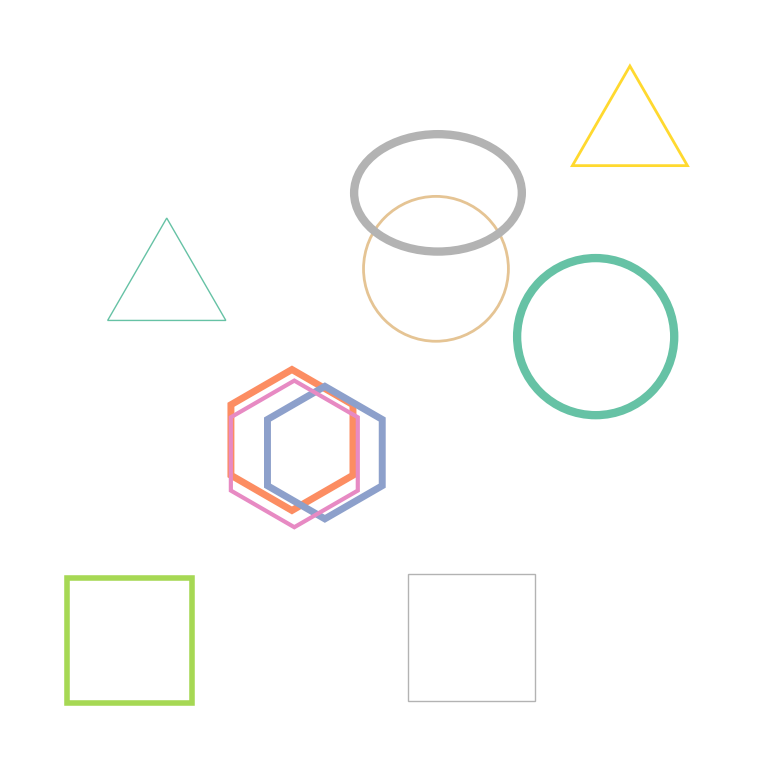[{"shape": "triangle", "thickness": 0.5, "radius": 0.44, "center": [0.217, 0.628]}, {"shape": "circle", "thickness": 3, "radius": 0.51, "center": [0.774, 0.563]}, {"shape": "hexagon", "thickness": 2.5, "radius": 0.46, "center": [0.379, 0.429]}, {"shape": "hexagon", "thickness": 2.5, "radius": 0.43, "center": [0.422, 0.412]}, {"shape": "hexagon", "thickness": 1.5, "radius": 0.48, "center": [0.382, 0.411]}, {"shape": "square", "thickness": 2, "radius": 0.4, "center": [0.168, 0.168]}, {"shape": "triangle", "thickness": 1, "radius": 0.43, "center": [0.818, 0.828]}, {"shape": "circle", "thickness": 1, "radius": 0.47, "center": [0.566, 0.651]}, {"shape": "square", "thickness": 0.5, "radius": 0.41, "center": [0.612, 0.173]}, {"shape": "oval", "thickness": 3, "radius": 0.54, "center": [0.569, 0.75]}]